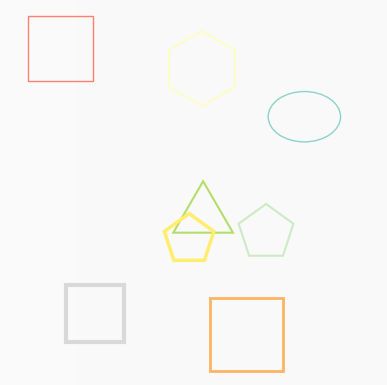[{"shape": "oval", "thickness": 1, "radius": 0.47, "center": [0.785, 0.697]}, {"shape": "hexagon", "thickness": 1, "radius": 0.49, "center": [0.521, 0.822]}, {"shape": "square", "thickness": 1, "radius": 0.42, "center": [0.155, 0.874]}, {"shape": "square", "thickness": 2, "radius": 0.48, "center": [0.636, 0.132]}, {"shape": "triangle", "thickness": 1.5, "radius": 0.44, "center": [0.524, 0.44]}, {"shape": "square", "thickness": 3, "radius": 0.37, "center": [0.245, 0.186]}, {"shape": "pentagon", "thickness": 1.5, "radius": 0.37, "center": [0.687, 0.396]}, {"shape": "pentagon", "thickness": 2.5, "radius": 0.34, "center": [0.488, 0.378]}]